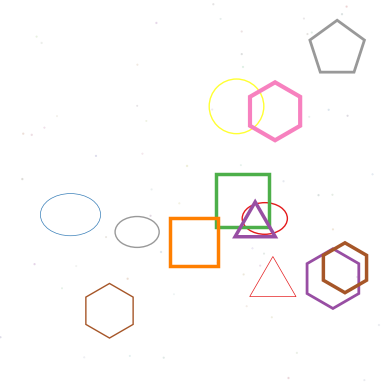[{"shape": "oval", "thickness": 1, "radius": 0.29, "center": [0.688, 0.433]}, {"shape": "triangle", "thickness": 0.5, "radius": 0.35, "center": [0.709, 0.264]}, {"shape": "oval", "thickness": 0.5, "radius": 0.39, "center": [0.183, 0.442]}, {"shape": "square", "thickness": 2.5, "radius": 0.35, "center": [0.629, 0.479]}, {"shape": "hexagon", "thickness": 2, "radius": 0.39, "center": [0.865, 0.276]}, {"shape": "triangle", "thickness": 2.5, "radius": 0.3, "center": [0.663, 0.415]}, {"shape": "square", "thickness": 2.5, "radius": 0.31, "center": [0.504, 0.371]}, {"shape": "circle", "thickness": 1, "radius": 0.35, "center": [0.614, 0.724]}, {"shape": "hexagon", "thickness": 1, "radius": 0.35, "center": [0.284, 0.193]}, {"shape": "hexagon", "thickness": 2.5, "radius": 0.32, "center": [0.896, 0.304]}, {"shape": "hexagon", "thickness": 3, "radius": 0.38, "center": [0.714, 0.711]}, {"shape": "pentagon", "thickness": 2, "radius": 0.37, "center": [0.876, 0.873]}, {"shape": "oval", "thickness": 1, "radius": 0.29, "center": [0.356, 0.397]}]